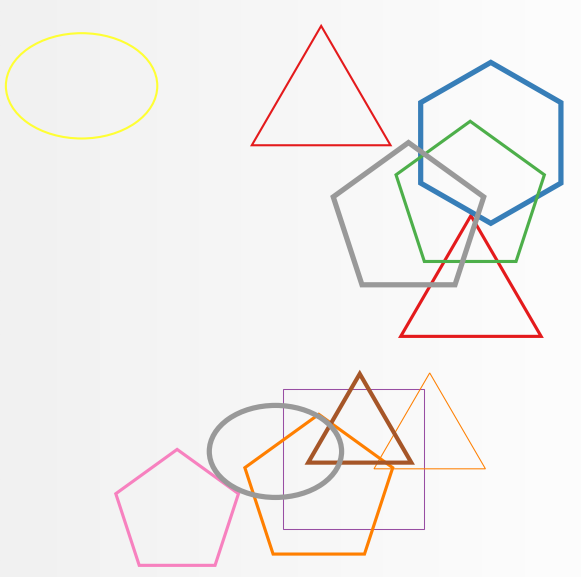[{"shape": "triangle", "thickness": 1, "radius": 0.69, "center": [0.553, 0.816]}, {"shape": "triangle", "thickness": 1.5, "radius": 0.7, "center": [0.81, 0.486]}, {"shape": "hexagon", "thickness": 2.5, "radius": 0.7, "center": [0.844, 0.752]}, {"shape": "pentagon", "thickness": 1.5, "radius": 0.67, "center": [0.809, 0.655]}, {"shape": "square", "thickness": 0.5, "radius": 0.61, "center": [0.608, 0.204]}, {"shape": "triangle", "thickness": 0.5, "radius": 0.55, "center": [0.739, 0.243]}, {"shape": "pentagon", "thickness": 1.5, "radius": 0.67, "center": [0.548, 0.148]}, {"shape": "oval", "thickness": 1, "radius": 0.65, "center": [0.14, 0.851]}, {"shape": "triangle", "thickness": 2, "radius": 0.51, "center": [0.619, 0.249]}, {"shape": "pentagon", "thickness": 1.5, "radius": 0.55, "center": [0.305, 0.11]}, {"shape": "pentagon", "thickness": 2.5, "radius": 0.68, "center": [0.703, 0.616]}, {"shape": "oval", "thickness": 2.5, "radius": 0.57, "center": [0.474, 0.217]}]